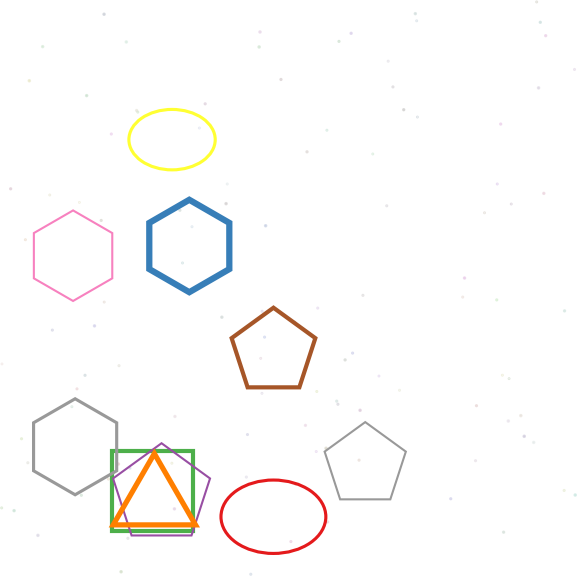[{"shape": "oval", "thickness": 1.5, "radius": 0.45, "center": [0.473, 0.104]}, {"shape": "hexagon", "thickness": 3, "radius": 0.4, "center": [0.328, 0.573]}, {"shape": "square", "thickness": 2, "radius": 0.35, "center": [0.265, 0.149]}, {"shape": "pentagon", "thickness": 1, "radius": 0.44, "center": [0.28, 0.143]}, {"shape": "triangle", "thickness": 2.5, "radius": 0.41, "center": [0.267, 0.131]}, {"shape": "oval", "thickness": 1.5, "radius": 0.37, "center": [0.298, 0.757]}, {"shape": "pentagon", "thickness": 2, "radius": 0.38, "center": [0.474, 0.39]}, {"shape": "hexagon", "thickness": 1, "radius": 0.39, "center": [0.127, 0.556]}, {"shape": "hexagon", "thickness": 1.5, "radius": 0.42, "center": [0.13, 0.226]}, {"shape": "pentagon", "thickness": 1, "radius": 0.37, "center": [0.632, 0.194]}]